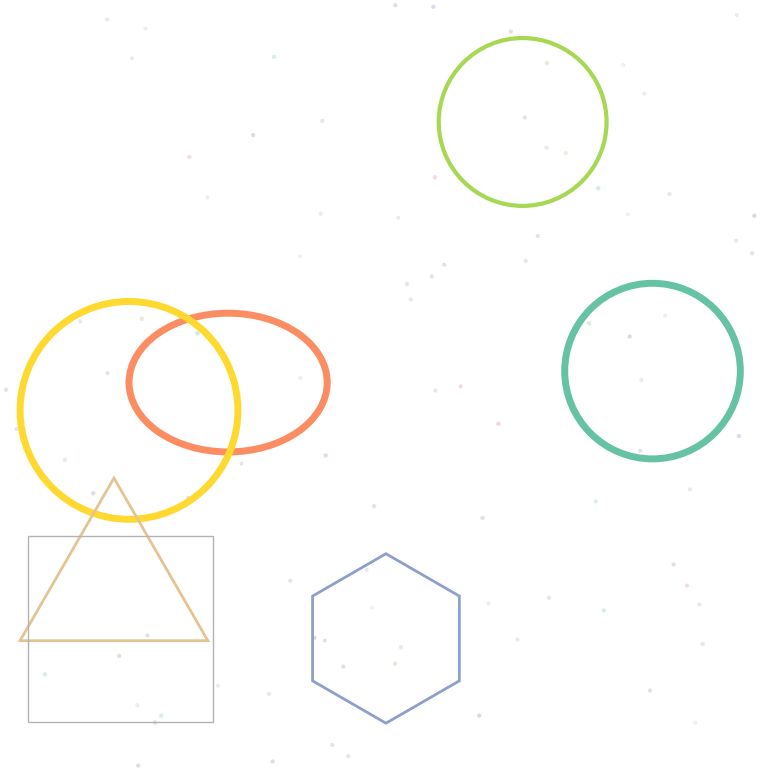[{"shape": "circle", "thickness": 2.5, "radius": 0.57, "center": [0.847, 0.518]}, {"shape": "oval", "thickness": 2.5, "radius": 0.64, "center": [0.296, 0.503]}, {"shape": "hexagon", "thickness": 1, "radius": 0.55, "center": [0.501, 0.171]}, {"shape": "circle", "thickness": 1.5, "radius": 0.55, "center": [0.679, 0.842]}, {"shape": "circle", "thickness": 2.5, "radius": 0.71, "center": [0.168, 0.467]}, {"shape": "triangle", "thickness": 1, "radius": 0.7, "center": [0.148, 0.238]}, {"shape": "square", "thickness": 0.5, "radius": 0.6, "center": [0.156, 0.183]}]